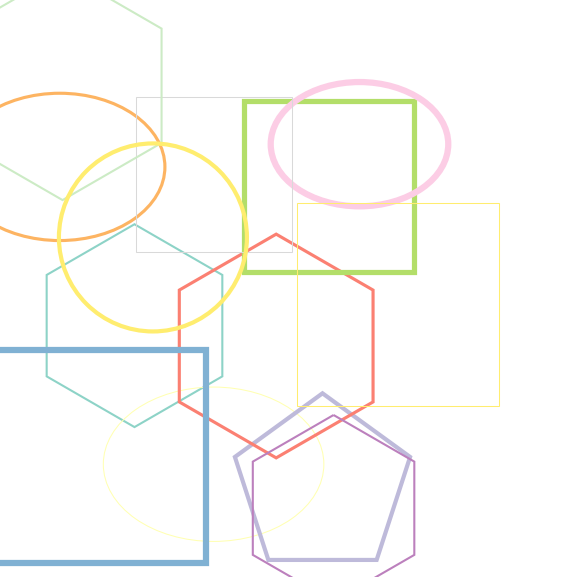[{"shape": "hexagon", "thickness": 1, "radius": 0.88, "center": [0.233, 0.435]}, {"shape": "oval", "thickness": 0.5, "radius": 0.95, "center": [0.37, 0.195]}, {"shape": "pentagon", "thickness": 2, "radius": 0.8, "center": [0.558, 0.159]}, {"shape": "hexagon", "thickness": 1.5, "radius": 0.97, "center": [0.478, 0.4]}, {"shape": "square", "thickness": 3, "radius": 0.92, "center": [0.173, 0.209]}, {"shape": "oval", "thickness": 1.5, "radius": 0.91, "center": [0.103, 0.71]}, {"shape": "square", "thickness": 2.5, "radius": 0.74, "center": [0.569, 0.676]}, {"shape": "oval", "thickness": 3, "radius": 0.77, "center": [0.622, 0.749]}, {"shape": "square", "thickness": 0.5, "radius": 0.67, "center": [0.371, 0.697]}, {"shape": "hexagon", "thickness": 1, "radius": 0.81, "center": [0.578, 0.119]}, {"shape": "hexagon", "thickness": 1, "radius": 0.99, "center": [0.108, 0.851]}, {"shape": "square", "thickness": 0.5, "radius": 0.88, "center": [0.689, 0.472]}, {"shape": "circle", "thickness": 2, "radius": 0.81, "center": [0.265, 0.588]}]